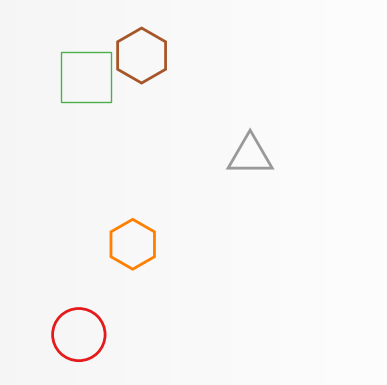[{"shape": "circle", "thickness": 2, "radius": 0.34, "center": [0.203, 0.131]}, {"shape": "square", "thickness": 1, "radius": 0.32, "center": [0.223, 0.8]}, {"shape": "hexagon", "thickness": 2, "radius": 0.32, "center": [0.343, 0.366]}, {"shape": "hexagon", "thickness": 2, "radius": 0.36, "center": [0.365, 0.856]}, {"shape": "triangle", "thickness": 2, "radius": 0.33, "center": [0.645, 0.596]}]